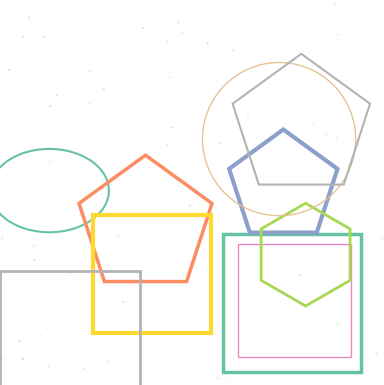[{"shape": "oval", "thickness": 1.5, "radius": 0.77, "center": [0.128, 0.505]}, {"shape": "square", "thickness": 2.5, "radius": 0.9, "center": [0.759, 0.213]}, {"shape": "pentagon", "thickness": 2.5, "radius": 0.91, "center": [0.378, 0.416]}, {"shape": "pentagon", "thickness": 3, "radius": 0.74, "center": [0.736, 0.516]}, {"shape": "square", "thickness": 1, "radius": 0.73, "center": [0.765, 0.219]}, {"shape": "hexagon", "thickness": 2, "radius": 0.67, "center": [0.794, 0.339]}, {"shape": "square", "thickness": 3, "radius": 0.77, "center": [0.394, 0.289]}, {"shape": "circle", "thickness": 1, "radius": 0.99, "center": [0.725, 0.639]}, {"shape": "square", "thickness": 2, "radius": 0.91, "center": [0.183, 0.114]}, {"shape": "pentagon", "thickness": 1.5, "radius": 0.94, "center": [0.783, 0.672]}]